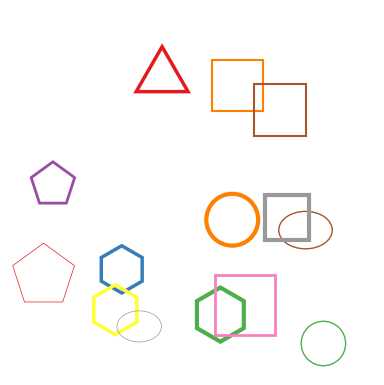[{"shape": "pentagon", "thickness": 0.5, "radius": 0.42, "center": [0.113, 0.284]}, {"shape": "triangle", "thickness": 2.5, "radius": 0.39, "center": [0.421, 0.801]}, {"shape": "hexagon", "thickness": 2.5, "radius": 0.31, "center": [0.316, 0.3]}, {"shape": "hexagon", "thickness": 3, "radius": 0.35, "center": [0.572, 0.183]}, {"shape": "circle", "thickness": 1, "radius": 0.29, "center": [0.84, 0.108]}, {"shape": "pentagon", "thickness": 2, "radius": 0.3, "center": [0.137, 0.52]}, {"shape": "circle", "thickness": 3, "radius": 0.34, "center": [0.603, 0.429]}, {"shape": "square", "thickness": 1.5, "radius": 0.33, "center": [0.616, 0.779]}, {"shape": "hexagon", "thickness": 2.5, "radius": 0.32, "center": [0.3, 0.196]}, {"shape": "oval", "thickness": 1, "radius": 0.35, "center": [0.794, 0.402]}, {"shape": "square", "thickness": 1.5, "radius": 0.34, "center": [0.728, 0.714]}, {"shape": "square", "thickness": 2, "radius": 0.39, "center": [0.637, 0.207]}, {"shape": "oval", "thickness": 0.5, "radius": 0.29, "center": [0.362, 0.152]}, {"shape": "square", "thickness": 3, "radius": 0.29, "center": [0.745, 0.435]}]